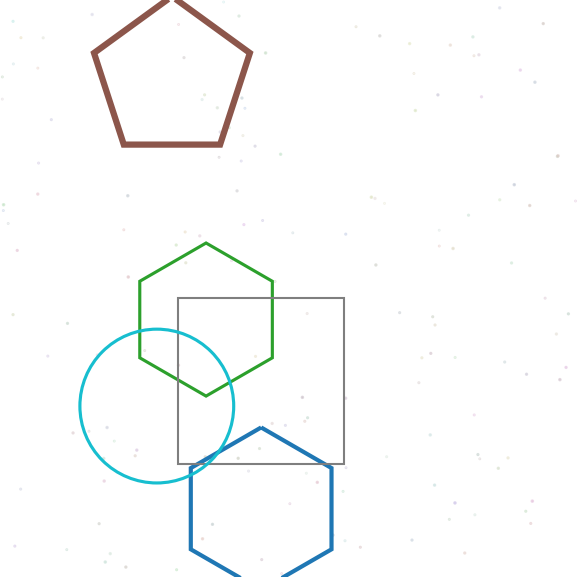[{"shape": "hexagon", "thickness": 2, "radius": 0.7, "center": [0.452, 0.118]}, {"shape": "hexagon", "thickness": 1.5, "radius": 0.66, "center": [0.357, 0.446]}, {"shape": "pentagon", "thickness": 3, "radius": 0.71, "center": [0.298, 0.864]}, {"shape": "square", "thickness": 1, "radius": 0.72, "center": [0.452, 0.339]}, {"shape": "circle", "thickness": 1.5, "radius": 0.67, "center": [0.272, 0.296]}]